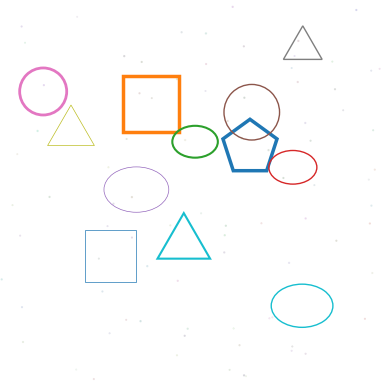[{"shape": "square", "thickness": 0.5, "radius": 0.34, "center": [0.287, 0.335]}, {"shape": "pentagon", "thickness": 2.5, "radius": 0.37, "center": [0.649, 0.616]}, {"shape": "square", "thickness": 2.5, "radius": 0.36, "center": [0.392, 0.729]}, {"shape": "oval", "thickness": 1.5, "radius": 0.3, "center": [0.507, 0.632]}, {"shape": "oval", "thickness": 1, "radius": 0.31, "center": [0.761, 0.565]}, {"shape": "oval", "thickness": 0.5, "radius": 0.42, "center": [0.354, 0.508]}, {"shape": "circle", "thickness": 1, "radius": 0.36, "center": [0.654, 0.708]}, {"shape": "circle", "thickness": 2, "radius": 0.31, "center": [0.112, 0.762]}, {"shape": "triangle", "thickness": 1, "radius": 0.29, "center": [0.786, 0.875]}, {"shape": "triangle", "thickness": 0.5, "radius": 0.35, "center": [0.184, 0.657]}, {"shape": "triangle", "thickness": 1.5, "radius": 0.39, "center": [0.477, 0.368]}, {"shape": "oval", "thickness": 1, "radius": 0.4, "center": [0.785, 0.206]}]